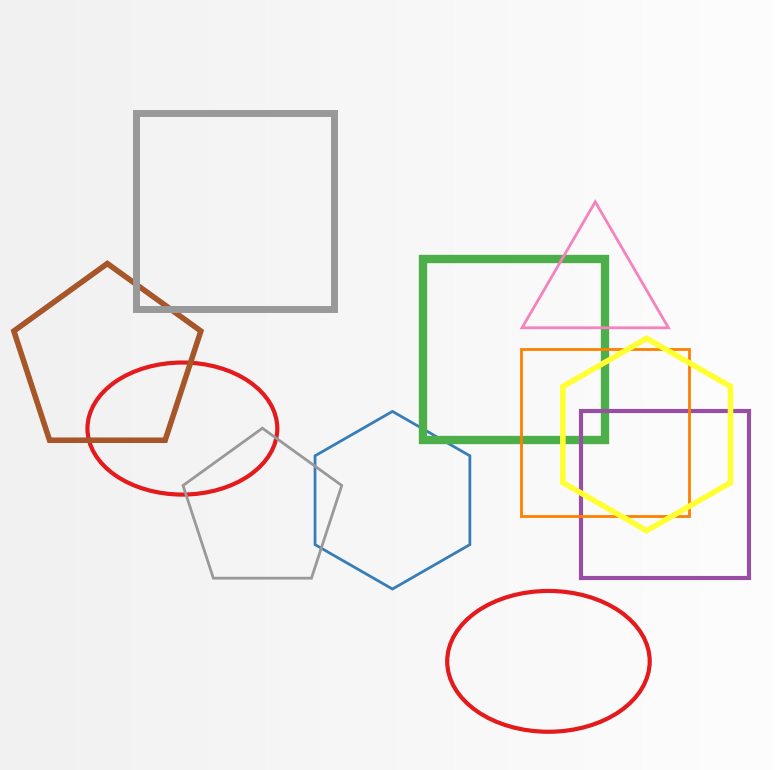[{"shape": "oval", "thickness": 1.5, "radius": 0.61, "center": [0.235, 0.443]}, {"shape": "oval", "thickness": 1.5, "radius": 0.65, "center": [0.708, 0.141]}, {"shape": "hexagon", "thickness": 1, "radius": 0.58, "center": [0.506, 0.35]}, {"shape": "square", "thickness": 3, "radius": 0.59, "center": [0.664, 0.546]}, {"shape": "square", "thickness": 1.5, "radius": 0.54, "center": [0.858, 0.358]}, {"shape": "square", "thickness": 1, "radius": 0.54, "center": [0.781, 0.438]}, {"shape": "hexagon", "thickness": 2, "radius": 0.62, "center": [0.834, 0.436]}, {"shape": "pentagon", "thickness": 2, "radius": 0.63, "center": [0.139, 0.531]}, {"shape": "triangle", "thickness": 1, "radius": 0.55, "center": [0.768, 0.629]}, {"shape": "pentagon", "thickness": 1, "radius": 0.54, "center": [0.339, 0.336]}, {"shape": "square", "thickness": 2.5, "radius": 0.64, "center": [0.303, 0.726]}]